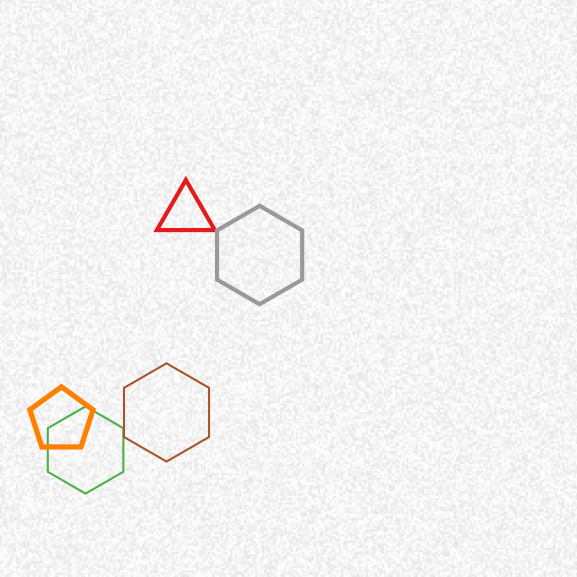[{"shape": "triangle", "thickness": 2, "radius": 0.29, "center": [0.322, 0.63]}, {"shape": "hexagon", "thickness": 1, "radius": 0.38, "center": [0.148, 0.22]}, {"shape": "pentagon", "thickness": 2.5, "radius": 0.29, "center": [0.106, 0.272]}, {"shape": "hexagon", "thickness": 1, "radius": 0.43, "center": [0.288, 0.285]}, {"shape": "hexagon", "thickness": 2, "radius": 0.43, "center": [0.45, 0.558]}]